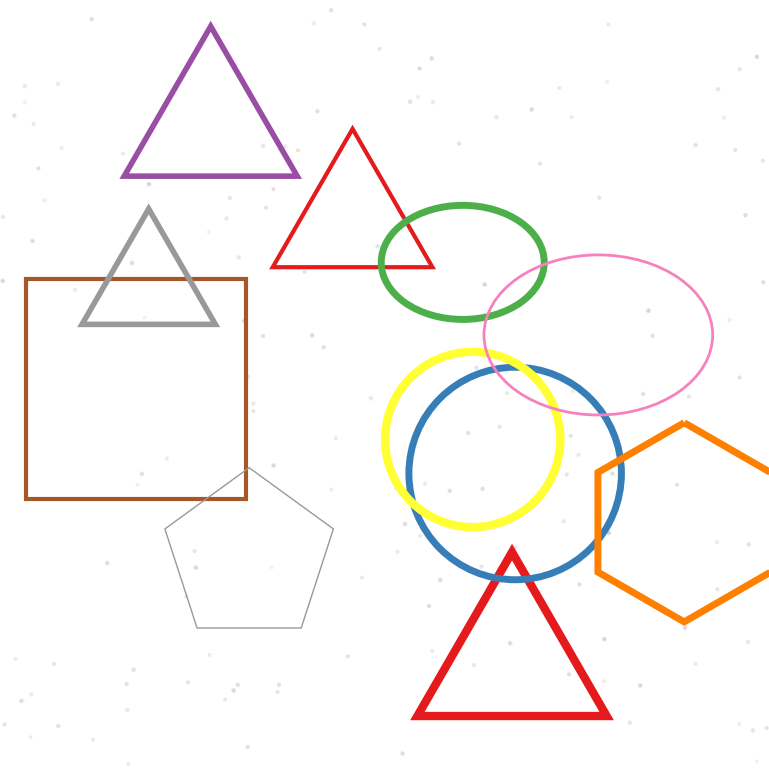[{"shape": "triangle", "thickness": 1.5, "radius": 0.6, "center": [0.458, 0.713]}, {"shape": "triangle", "thickness": 3, "radius": 0.71, "center": [0.665, 0.141]}, {"shape": "circle", "thickness": 2.5, "radius": 0.69, "center": [0.669, 0.385]}, {"shape": "oval", "thickness": 2.5, "radius": 0.53, "center": [0.601, 0.659]}, {"shape": "triangle", "thickness": 2, "radius": 0.65, "center": [0.274, 0.836]}, {"shape": "hexagon", "thickness": 2.5, "radius": 0.65, "center": [0.889, 0.322]}, {"shape": "circle", "thickness": 3, "radius": 0.57, "center": [0.614, 0.429]}, {"shape": "square", "thickness": 1.5, "radius": 0.72, "center": [0.177, 0.495]}, {"shape": "oval", "thickness": 1, "radius": 0.74, "center": [0.777, 0.565]}, {"shape": "triangle", "thickness": 2, "radius": 0.5, "center": [0.193, 0.629]}, {"shape": "pentagon", "thickness": 0.5, "radius": 0.58, "center": [0.324, 0.278]}]